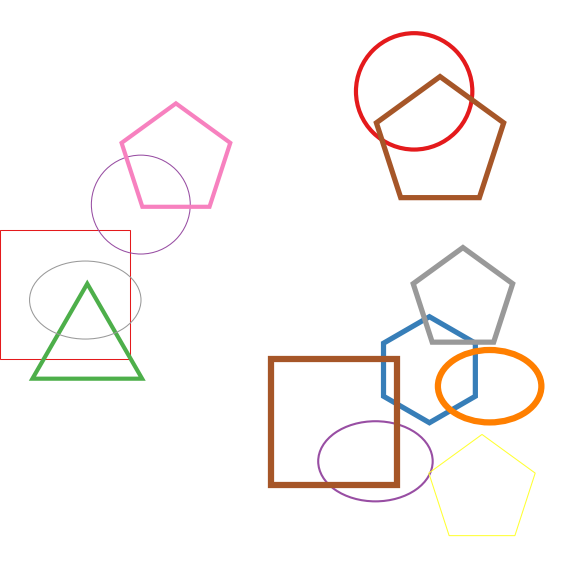[{"shape": "square", "thickness": 0.5, "radius": 0.56, "center": [0.112, 0.489]}, {"shape": "circle", "thickness": 2, "radius": 0.5, "center": [0.717, 0.841]}, {"shape": "hexagon", "thickness": 2.5, "radius": 0.46, "center": [0.744, 0.359]}, {"shape": "triangle", "thickness": 2, "radius": 0.55, "center": [0.151, 0.398]}, {"shape": "oval", "thickness": 1, "radius": 0.5, "center": [0.65, 0.2]}, {"shape": "circle", "thickness": 0.5, "radius": 0.43, "center": [0.244, 0.645]}, {"shape": "oval", "thickness": 3, "radius": 0.45, "center": [0.848, 0.33]}, {"shape": "pentagon", "thickness": 0.5, "radius": 0.48, "center": [0.835, 0.15]}, {"shape": "pentagon", "thickness": 2.5, "radius": 0.58, "center": [0.762, 0.751]}, {"shape": "square", "thickness": 3, "radius": 0.54, "center": [0.579, 0.268]}, {"shape": "pentagon", "thickness": 2, "radius": 0.49, "center": [0.305, 0.721]}, {"shape": "pentagon", "thickness": 2.5, "radius": 0.45, "center": [0.802, 0.48]}, {"shape": "oval", "thickness": 0.5, "radius": 0.48, "center": [0.148, 0.48]}]